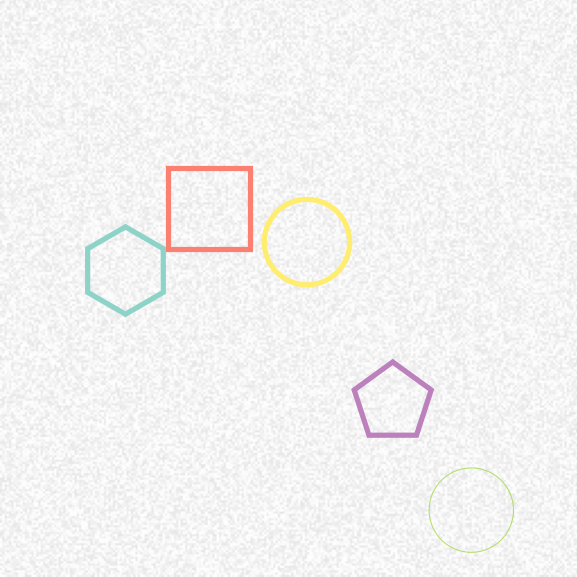[{"shape": "hexagon", "thickness": 2.5, "radius": 0.38, "center": [0.217, 0.531]}, {"shape": "square", "thickness": 2.5, "radius": 0.35, "center": [0.362, 0.638]}, {"shape": "circle", "thickness": 0.5, "radius": 0.37, "center": [0.816, 0.116]}, {"shape": "pentagon", "thickness": 2.5, "radius": 0.35, "center": [0.68, 0.302]}, {"shape": "circle", "thickness": 2.5, "radius": 0.37, "center": [0.532, 0.58]}]